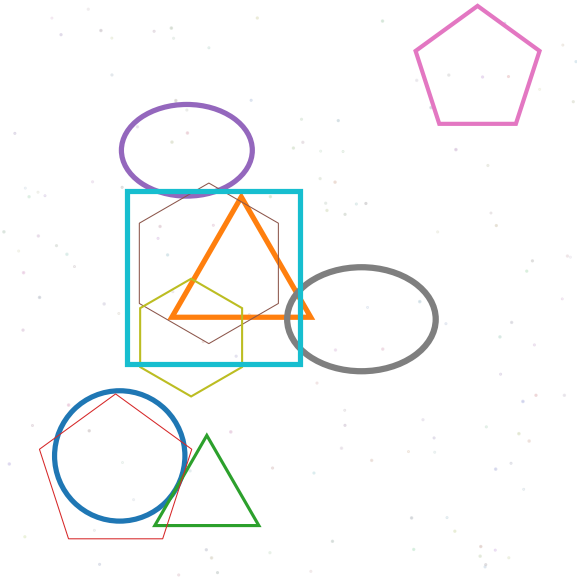[{"shape": "circle", "thickness": 2.5, "radius": 0.56, "center": [0.207, 0.21]}, {"shape": "triangle", "thickness": 2.5, "radius": 0.69, "center": [0.418, 0.519]}, {"shape": "triangle", "thickness": 1.5, "radius": 0.52, "center": [0.358, 0.141]}, {"shape": "pentagon", "thickness": 0.5, "radius": 0.69, "center": [0.2, 0.178]}, {"shape": "oval", "thickness": 2.5, "radius": 0.57, "center": [0.324, 0.739]}, {"shape": "hexagon", "thickness": 0.5, "radius": 0.7, "center": [0.362, 0.543]}, {"shape": "pentagon", "thickness": 2, "radius": 0.56, "center": [0.827, 0.876]}, {"shape": "oval", "thickness": 3, "radius": 0.64, "center": [0.626, 0.446]}, {"shape": "hexagon", "thickness": 1, "radius": 0.51, "center": [0.331, 0.415]}, {"shape": "square", "thickness": 2.5, "radius": 0.75, "center": [0.37, 0.518]}]